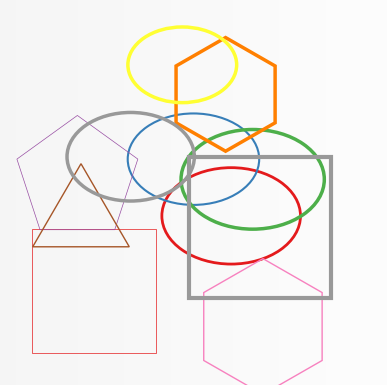[{"shape": "square", "thickness": 0.5, "radius": 0.8, "center": [0.243, 0.244]}, {"shape": "oval", "thickness": 2, "radius": 0.89, "center": [0.597, 0.439]}, {"shape": "oval", "thickness": 1.5, "radius": 0.85, "center": [0.499, 0.587]}, {"shape": "oval", "thickness": 2.5, "radius": 0.92, "center": [0.652, 0.534]}, {"shape": "pentagon", "thickness": 0.5, "radius": 0.82, "center": [0.2, 0.536]}, {"shape": "hexagon", "thickness": 2.5, "radius": 0.74, "center": [0.582, 0.755]}, {"shape": "oval", "thickness": 2.5, "radius": 0.7, "center": [0.47, 0.832]}, {"shape": "triangle", "thickness": 1, "radius": 0.72, "center": [0.209, 0.431]}, {"shape": "hexagon", "thickness": 1, "radius": 0.88, "center": [0.679, 0.152]}, {"shape": "oval", "thickness": 2.5, "radius": 0.82, "center": [0.337, 0.593]}, {"shape": "square", "thickness": 3, "radius": 0.92, "center": [0.672, 0.409]}]